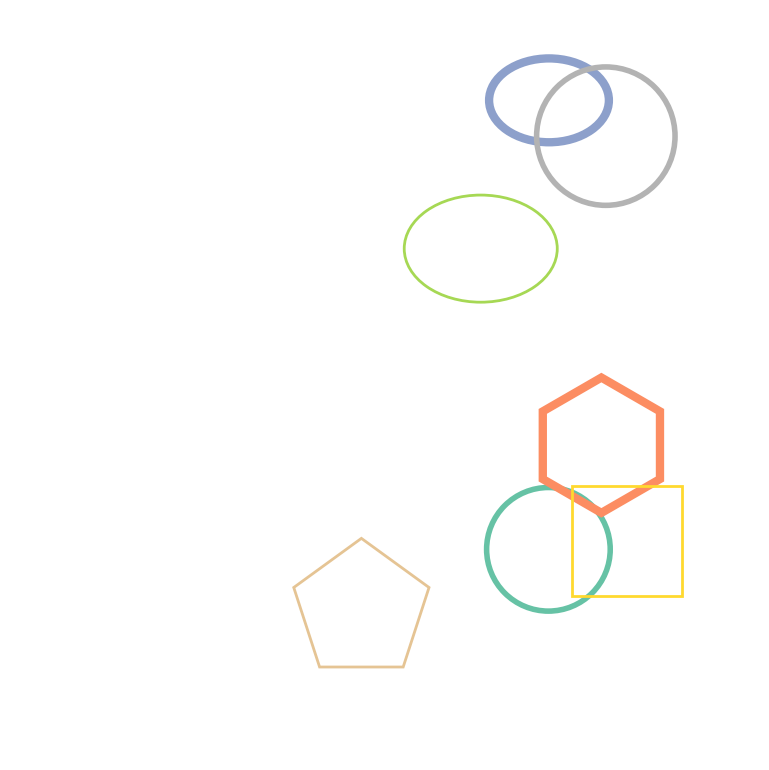[{"shape": "circle", "thickness": 2, "radius": 0.4, "center": [0.712, 0.287]}, {"shape": "hexagon", "thickness": 3, "radius": 0.44, "center": [0.781, 0.422]}, {"shape": "oval", "thickness": 3, "radius": 0.39, "center": [0.713, 0.87]}, {"shape": "oval", "thickness": 1, "radius": 0.5, "center": [0.624, 0.677]}, {"shape": "square", "thickness": 1, "radius": 0.36, "center": [0.814, 0.298]}, {"shape": "pentagon", "thickness": 1, "radius": 0.46, "center": [0.469, 0.208]}, {"shape": "circle", "thickness": 2, "radius": 0.45, "center": [0.787, 0.823]}]